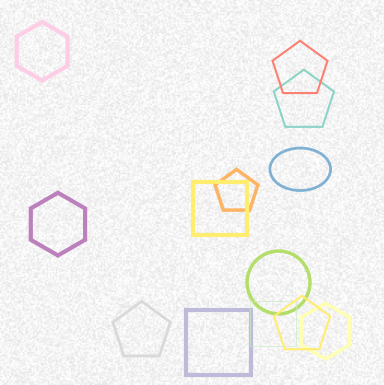[{"shape": "pentagon", "thickness": 1.5, "radius": 0.41, "center": [0.789, 0.737]}, {"shape": "hexagon", "thickness": 2.5, "radius": 0.36, "center": [0.845, 0.14]}, {"shape": "square", "thickness": 3, "radius": 0.43, "center": [0.568, 0.11]}, {"shape": "pentagon", "thickness": 1.5, "radius": 0.38, "center": [0.779, 0.819]}, {"shape": "oval", "thickness": 2, "radius": 0.39, "center": [0.78, 0.56]}, {"shape": "pentagon", "thickness": 2.5, "radius": 0.29, "center": [0.614, 0.502]}, {"shape": "circle", "thickness": 2.5, "radius": 0.41, "center": [0.723, 0.266]}, {"shape": "hexagon", "thickness": 3, "radius": 0.38, "center": [0.109, 0.867]}, {"shape": "pentagon", "thickness": 2, "radius": 0.39, "center": [0.368, 0.139]}, {"shape": "hexagon", "thickness": 3, "radius": 0.41, "center": [0.151, 0.418]}, {"shape": "square", "thickness": 0.5, "radius": 0.29, "center": [0.709, 0.161]}, {"shape": "pentagon", "thickness": 1.5, "radius": 0.38, "center": [0.785, 0.155]}, {"shape": "square", "thickness": 3, "radius": 0.35, "center": [0.571, 0.459]}]